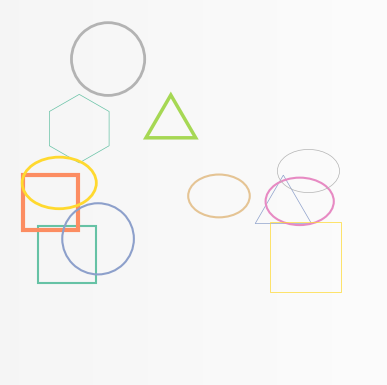[{"shape": "square", "thickness": 1.5, "radius": 0.37, "center": [0.173, 0.338]}, {"shape": "hexagon", "thickness": 0.5, "radius": 0.44, "center": [0.204, 0.666]}, {"shape": "square", "thickness": 3, "radius": 0.36, "center": [0.131, 0.474]}, {"shape": "triangle", "thickness": 0.5, "radius": 0.42, "center": [0.731, 0.461]}, {"shape": "circle", "thickness": 1.5, "radius": 0.46, "center": [0.253, 0.38]}, {"shape": "oval", "thickness": 1.5, "radius": 0.44, "center": [0.773, 0.477]}, {"shape": "triangle", "thickness": 2.5, "radius": 0.37, "center": [0.441, 0.679]}, {"shape": "oval", "thickness": 2, "radius": 0.48, "center": [0.153, 0.525]}, {"shape": "square", "thickness": 0.5, "radius": 0.45, "center": [0.789, 0.332]}, {"shape": "oval", "thickness": 1.5, "radius": 0.4, "center": [0.565, 0.491]}, {"shape": "oval", "thickness": 0.5, "radius": 0.4, "center": [0.796, 0.556]}, {"shape": "circle", "thickness": 2, "radius": 0.47, "center": [0.279, 0.847]}]